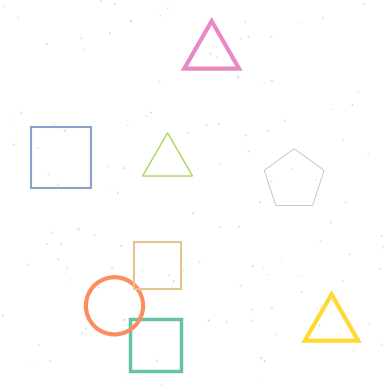[{"shape": "square", "thickness": 2.5, "radius": 0.33, "center": [0.404, 0.104]}, {"shape": "circle", "thickness": 3, "radius": 0.37, "center": [0.297, 0.206]}, {"shape": "square", "thickness": 1.5, "radius": 0.39, "center": [0.158, 0.59]}, {"shape": "triangle", "thickness": 3, "radius": 0.41, "center": [0.55, 0.863]}, {"shape": "triangle", "thickness": 1, "radius": 0.37, "center": [0.435, 0.58]}, {"shape": "triangle", "thickness": 3, "radius": 0.4, "center": [0.861, 0.155]}, {"shape": "square", "thickness": 1.5, "radius": 0.3, "center": [0.409, 0.31]}, {"shape": "pentagon", "thickness": 0.5, "radius": 0.41, "center": [0.764, 0.532]}]